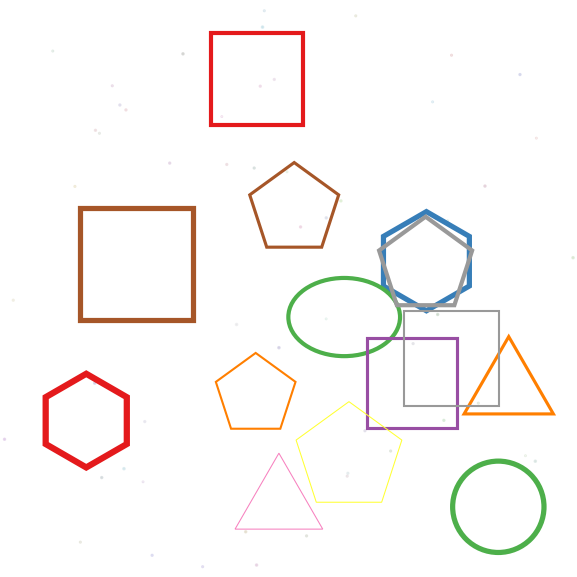[{"shape": "square", "thickness": 2, "radius": 0.4, "center": [0.445, 0.862]}, {"shape": "hexagon", "thickness": 3, "radius": 0.41, "center": [0.149, 0.271]}, {"shape": "hexagon", "thickness": 2.5, "radius": 0.43, "center": [0.738, 0.547]}, {"shape": "oval", "thickness": 2, "radius": 0.48, "center": [0.596, 0.45]}, {"shape": "circle", "thickness": 2.5, "radius": 0.4, "center": [0.863, 0.122]}, {"shape": "square", "thickness": 1.5, "radius": 0.39, "center": [0.713, 0.336]}, {"shape": "triangle", "thickness": 1.5, "radius": 0.45, "center": [0.881, 0.327]}, {"shape": "pentagon", "thickness": 1, "radius": 0.36, "center": [0.443, 0.315]}, {"shape": "pentagon", "thickness": 0.5, "radius": 0.48, "center": [0.604, 0.207]}, {"shape": "square", "thickness": 2.5, "radius": 0.49, "center": [0.236, 0.542]}, {"shape": "pentagon", "thickness": 1.5, "radius": 0.4, "center": [0.509, 0.637]}, {"shape": "triangle", "thickness": 0.5, "radius": 0.44, "center": [0.483, 0.127]}, {"shape": "pentagon", "thickness": 2, "radius": 0.42, "center": [0.737, 0.539]}, {"shape": "square", "thickness": 1, "radius": 0.41, "center": [0.781, 0.378]}]